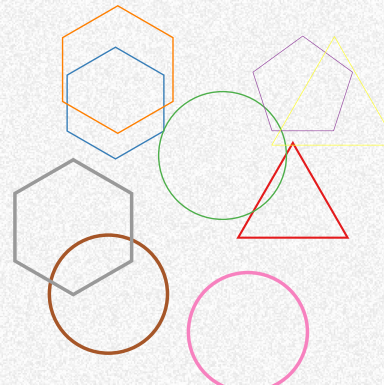[{"shape": "triangle", "thickness": 1.5, "radius": 0.82, "center": [0.761, 0.465]}, {"shape": "hexagon", "thickness": 1, "radius": 0.73, "center": [0.3, 0.732]}, {"shape": "circle", "thickness": 1, "radius": 0.83, "center": [0.578, 0.596]}, {"shape": "pentagon", "thickness": 0.5, "radius": 0.68, "center": [0.786, 0.77]}, {"shape": "hexagon", "thickness": 1, "radius": 0.83, "center": [0.306, 0.819]}, {"shape": "triangle", "thickness": 0.5, "radius": 0.94, "center": [0.869, 0.717]}, {"shape": "circle", "thickness": 2.5, "radius": 0.77, "center": [0.282, 0.236]}, {"shape": "circle", "thickness": 2.5, "radius": 0.77, "center": [0.644, 0.137]}, {"shape": "hexagon", "thickness": 2.5, "radius": 0.88, "center": [0.19, 0.41]}]